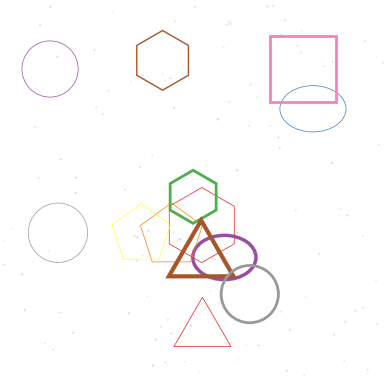[{"shape": "triangle", "thickness": 0.5, "radius": 0.43, "center": [0.526, 0.142]}, {"shape": "hexagon", "thickness": 0.5, "radius": 0.49, "center": [0.524, 0.415]}, {"shape": "oval", "thickness": 0.5, "radius": 0.43, "center": [0.813, 0.717]}, {"shape": "hexagon", "thickness": 2, "radius": 0.34, "center": [0.502, 0.489]}, {"shape": "circle", "thickness": 0.5, "radius": 0.37, "center": [0.13, 0.821]}, {"shape": "oval", "thickness": 2.5, "radius": 0.41, "center": [0.583, 0.331]}, {"shape": "pentagon", "thickness": 0.5, "radius": 0.42, "center": [0.445, 0.388]}, {"shape": "pentagon", "thickness": 0.5, "radius": 0.4, "center": [0.367, 0.391]}, {"shape": "hexagon", "thickness": 1, "radius": 0.39, "center": [0.422, 0.843]}, {"shape": "triangle", "thickness": 3, "radius": 0.48, "center": [0.523, 0.331]}, {"shape": "square", "thickness": 2, "radius": 0.43, "center": [0.786, 0.821]}, {"shape": "circle", "thickness": 0.5, "radius": 0.39, "center": [0.151, 0.395]}, {"shape": "circle", "thickness": 2, "radius": 0.37, "center": [0.649, 0.236]}]